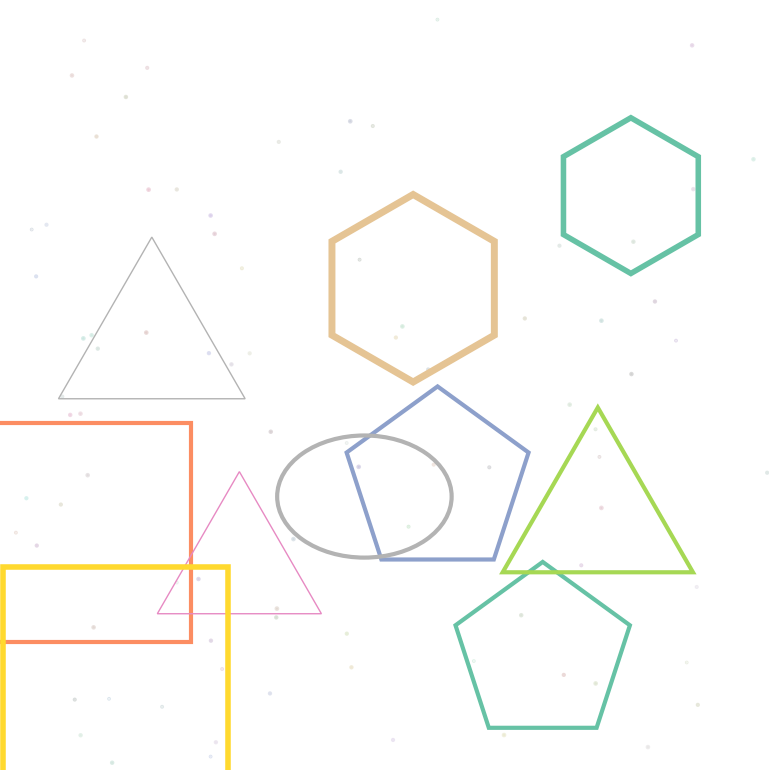[{"shape": "hexagon", "thickness": 2, "radius": 0.51, "center": [0.819, 0.746]}, {"shape": "pentagon", "thickness": 1.5, "radius": 0.6, "center": [0.705, 0.151]}, {"shape": "square", "thickness": 1.5, "radius": 0.71, "center": [0.106, 0.308]}, {"shape": "pentagon", "thickness": 1.5, "radius": 0.62, "center": [0.568, 0.374]}, {"shape": "triangle", "thickness": 0.5, "radius": 0.62, "center": [0.311, 0.264]}, {"shape": "triangle", "thickness": 1.5, "radius": 0.71, "center": [0.776, 0.328]}, {"shape": "square", "thickness": 2, "radius": 0.73, "center": [0.15, 0.117]}, {"shape": "hexagon", "thickness": 2.5, "radius": 0.61, "center": [0.537, 0.626]}, {"shape": "oval", "thickness": 1.5, "radius": 0.57, "center": [0.473, 0.355]}, {"shape": "triangle", "thickness": 0.5, "radius": 0.7, "center": [0.197, 0.552]}]